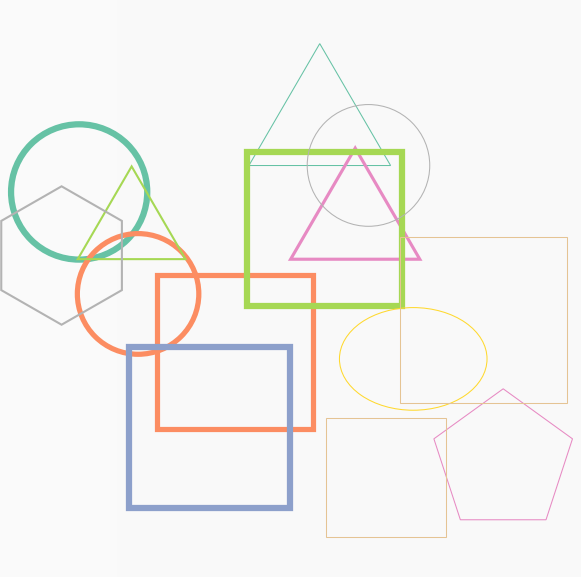[{"shape": "triangle", "thickness": 0.5, "radius": 0.7, "center": [0.55, 0.783]}, {"shape": "circle", "thickness": 3, "radius": 0.59, "center": [0.136, 0.667]}, {"shape": "circle", "thickness": 2.5, "radius": 0.52, "center": [0.238, 0.49]}, {"shape": "square", "thickness": 2.5, "radius": 0.67, "center": [0.405, 0.39]}, {"shape": "square", "thickness": 3, "radius": 0.7, "center": [0.36, 0.259]}, {"shape": "triangle", "thickness": 1.5, "radius": 0.64, "center": [0.611, 0.614]}, {"shape": "pentagon", "thickness": 0.5, "radius": 0.63, "center": [0.866, 0.201]}, {"shape": "square", "thickness": 3, "radius": 0.66, "center": [0.558, 0.602]}, {"shape": "triangle", "thickness": 1, "radius": 0.54, "center": [0.226, 0.604]}, {"shape": "oval", "thickness": 0.5, "radius": 0.63, "center": [0.711, 0.378]}, {"shape": "square", "thickness": 0.5, "radius": 0.72, "center": [0.831, 0.445]}, {"shape": "square", "thickness": 0.5, "radius": 0.51, "center": [0.664, 0.173]}, {"shape": "hexagon", "thickness": 1, "radius": 0.6, "center": [0.106, 0.557]}, {"shape": "circle", "thickness": 0.5, "radius": 0.53, "center": [0.634, 0.713]}]